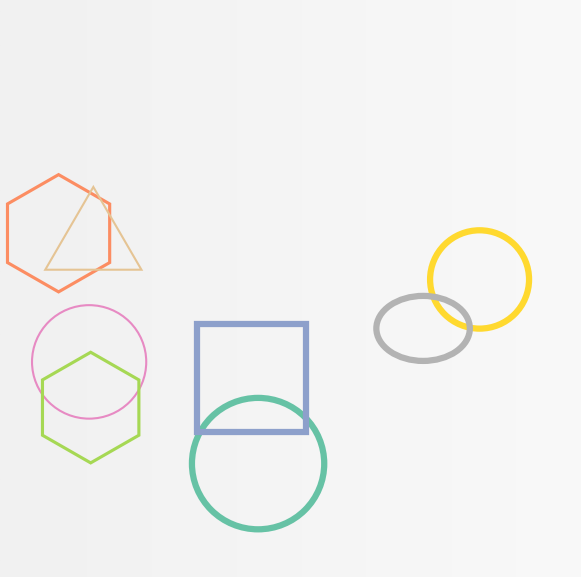[{"shape": "circle", "thickness": 3, "radius": 0.57, "center": [0.444, 0.196]}, {"shape": "hexagon", "thickness": 1.5, "radius": 0.51, "center": [0.101, 0.595]}, {"shape": "square", "thickness": 3, "radius": 0.47, "center": [0.433, 0.344]}, {"shape": "circle", "thickness": 1, "radius": 0.49, "center": [0.153, 0.372]}, {"shape": "hexagon", "thickness": 1.5, "radius": 0.48, "center": [0.156, 0.293]}, {"shape": "circle", "thickness": 3, "radius": 0.43, "center": [0.825, 0.515]}, {"shape": "triangle", "thickness": 1, "radius": 0.48, "center": [0.161, 0.58]}, {"shape": "oval", "thickness": 3, "radius": 0.4, "center": [0.728, 0.43]}]